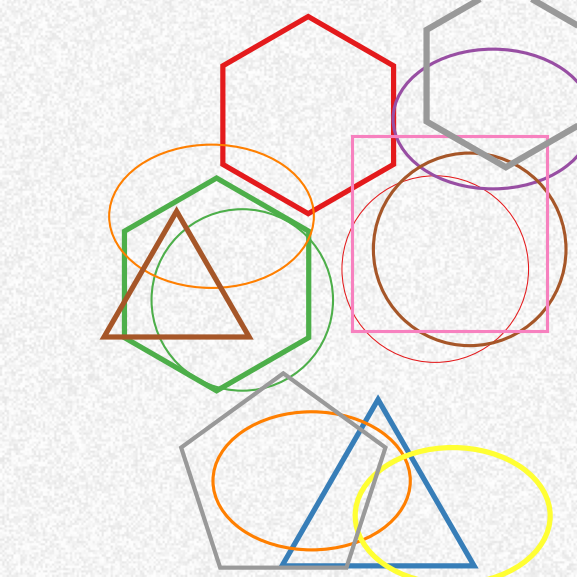[{"shape": "circle", "thickness": 0.5, "radius": 0.81, "center": [0.754, 0.533]}, {"shape": "hexagon", "thickness": 2.5, "radius": 0.85, "center": [0.534, 0.8]}, {"shape": "triangle", "thickness": 2.5, "radius": 0.96, "center": [0.655, 0.115]}, {"shape": "circle", "thickness": 1, "radius": 0.79, "center": [0.42, 0.48]}, {"shape": "hexagon", "thickness": 2.5, "radius": 0.92, "center": [0.375, 0.507]}, {"shape": "oval", "thickness": 1.5, "radius": 0.86, "center": [0.853, 0.793]}, {"shape": "oval", "thickness": 1.5, "radius": 0.85, "center": [0.54, 0.167]}, {"shape": "oval", "thickness": 1, "radius": 0.89, "center": [0.366, 0.625]}, {"shape": "oval", "thickness": 2.5, "radius": 0.84, "center": [0.784, 0.106]}, {"shape": "triangle", "thickness": 2.5, "radius": 0.73, "center": [0.306, 0.488]}, {"shape": "circle", "thickness": 1.5, "radius": 0.83, "center": [0.813, 0.567]}, {"shape": "square", "thickness": 1.5, "radius": 0.84, "center": [0.778, 0.595]}, {"shape": "pentagon", "thickness": 2, "radius": 0.93, "center": [0.491, 0.167]}, {"shape": "hexagon", "thickness": 3, "radius": 0.79, "center": [0.876, 0.868]}]